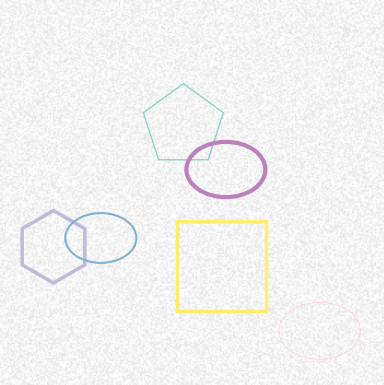[{"shape": "pentagon", "thickness": 1, "radius": 0.55, "center": [0.476, 0.673]}, {"shape": "hexagon", "thickness": 2.5, "radius": 0.47, "center": [0.139, 0.359]}, {"shape": "oval", "thickness": 1.5, "radius": 0.46, "center": [0.262, 0.382]}, {"shape": "oval", "thickness": 0.5, "radius": 0.53, "center": [0.83, 0.141]}, {"shape": "oval", "thickness": 3, "radius": 0.51, "center": [0.587, 0.56]}, {"shape": "square", "thickness": 2.5, "radius": 0.58, "center": [0.575, 0.309]}]